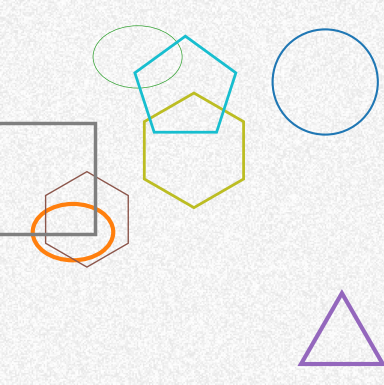[{"shape": "circle", "thickness": 1.5, "radius": 0.68, "center": [0.845, 0.787]}, {"shape": "oval", "thickness": 3, "radius": 0.52, "center": [0.19, 0.397]}, {"shape": "oval", "thickness": 0.5, "radius": 0.58, "center": [0.357, 0.852]}, {"shape": "triangle", "thickness": 3, "radius": 0.61, "center": [0.888, 0.116]}, {"shape": "hexagon", "thickness": 1, "radius": 0.62, "center": [0.226, 0.43]}, {"shape": "square", "thickness": 2.5, "radius": 0.72, "center": [0.102, 0.537]}, {"shape": "hexagon", "thickness": 2, "radius": 0.74, "center": [0.504, 0.61]}, {"shape": "pentagon", "thickness": 2, "radius": 0.69, "center": [0.481, 0.768]}]